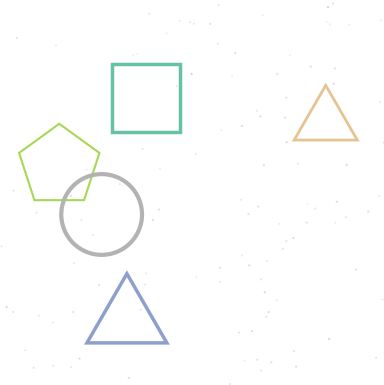[{"shape": "square", "thickness": 2.5, "radius": 0.44, "center": [0.378, 0.746]}, {"shape": "triangle", "thickness": 2.5, "radius": 0.6, "center": [0.33, 0.169]}, {"shape": "pentagon", "thickness": 1.5, "radius": 0.55, "center": [0.154, 0.569]}, {"shape": "triangle", "thickness": 2, "radius": 0.47, "center": [0.846, 0.684]}, {"shape": "circle", "thickness": 3, "radius": 0.52, "center": [0.264, 0.443]}]